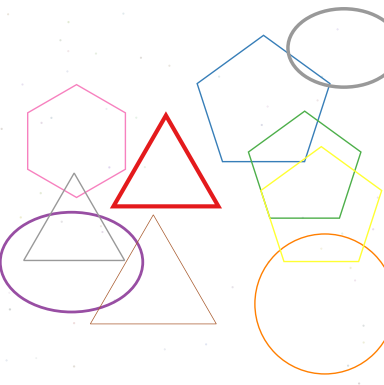[{"shape": "triangle", "thickness": 3, "radius": 0.79, "center": [0.431, 0.543]}, {"shape": "pentagon", "thickness": 1, "radius": 0.91, "center": [0.685, 0.727]}, {"shape": "pentagon", "thickness": 1, "radius": 0.77, "center": [0.791, 0.558]}, {"shape": "oval", "thickness": 2, "radius": 0.93, "center": [0.186, 0.319]}, {"shape": "circle", "thickness": 1, "radius": 0.91, "center": [0.844, 0.21]}, {"shape": "pentagon", "thickness": 1, "radius": 0.82, "center": [0.835, 0.454]}, {"shape": "triangle", "thickness": 0.5, "radius": 0.94, "center": [0.398, 0.253]}, {"shape": "hexagon", "thickness": 1, "radius": 0.73, "center": [0.199, 0.634]}, {"shape": "triangle", "thickness": 1, "radius": 0.76, "center": [0.193, 0.399]}, {"shape": "oval", "thickness": 2.5, "radius": 0.73, "center": [0.893, 0.875]}]